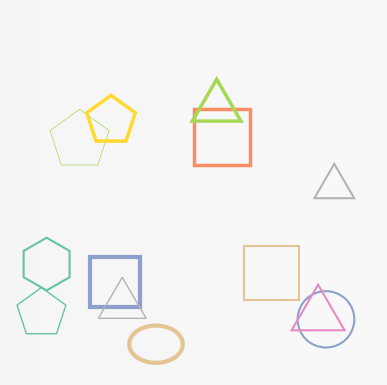[{"shape": "pentagon", "thickness": 1, "radius": 0.33, "center": [0.107, 0.187]}, {"shape": "hexagon", "thickness": 1.5, "radius": 0.34, "center": [0.12, 0.314]}, {"shape": "square", "thickness": 2.5, "radius": 0.36, "center": [0.573, 0.645]}, {"shape": "circle", "thickness": 1.5, "radius": 0.37, "center": [0.841, 0.171]}, {"shape": "square", "thickness": 3, "radius": 0.32, "center": [0.297, 0.267]}, {"shape": "triangle", "thickness": 1.5, "radius": 0.39, "center": [0.821, 0.182]}, {"shape": "pentagon", "thickness": 0.5, "radius": 0.4, "center": [0.205, 0.636]}, {"shape": "triangle", "thickness": 2.5, "radius": 0.36, "center": [0.559, 0.722]}, {"shape": "pentagon", "thickness": 2.5, "radius": 0.33, "center": [0.286, 0.687]}, {"shape": "oval", "thickness": 3, "radius": 0.35, "center": [0.403, 0.106]}, {"shape": "square", "thickness": 1.5, "radius": 0.35, "center": [0.701, 0.291]}, {"shape": "triangle", "thickness": 1, "radius": 0.36, "center": [0.316, 0.209]}, {"shape": "triangle", "thickness": 1.5, "radius": 0.3, "center": [0.863, 0.515]}]